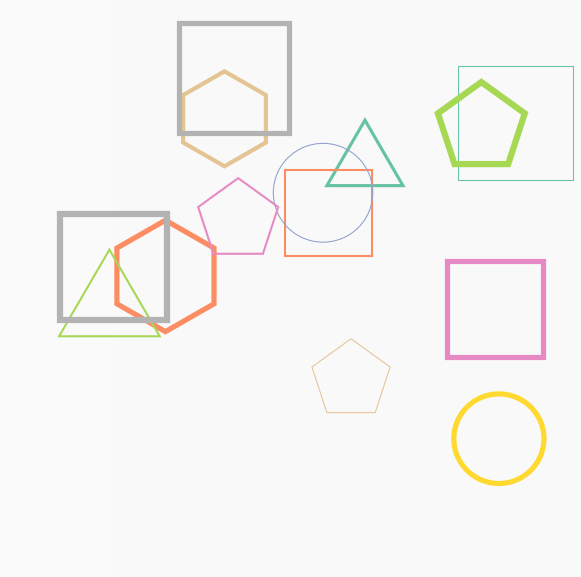[{"shape": "square", "thickness": 0.5, "radius": 0.5, "center": [0.886, 0.787]}, {"shape": "triangle", "thickness": 1.5, "radius": 0.38, "center": [0.628, 0.715]}, {"shape": "square", "thickness": 1, "radius": 0.37, "center": [0.566, 0.631]}, {"shape": "hexagon", "thickness": 2.5, "radius": 0.48, "center": [0.285, 0.521]}, {"shape": "circle", "thickness": 0.5, "radius": 0.43, "center": [0.556, 0.665]}, {"shape": "square", "thickness": 2.5, "radius": 0.41, "center": [0.852, 0.464]}, {"shape": "pentagon", "thickness": 1, "radius": 0.36, "center": [0.41, 0.618]}, {"shape": "pentagon", "thickness": 3, "radius": 0.39, "center": [0.828, 0.779]}, {"shape": "triangle", "thickness": 1, "radius": 0.5, "center": [0.188, 0.467]}, {"shape": "circle", "thickness": 2.5, "radius": 0.39, "center": [0.858, 0.239]}, {"shape": "pentagon", "thickness": 0.5, "radius": 0.35, "center": [0.604, 0.342]}, {"shape": "hexagon", "thickness": 2, "radius": 0.41, "center": [0.386, 0.793]}, {"shape": "square", "thickness": 3, "radius": 0.46, "center": [0.196, 0.537]}, {"shape": "square", "thickness": 2.5, "radius": 0.48, "center": [0.402, 0.863]}]